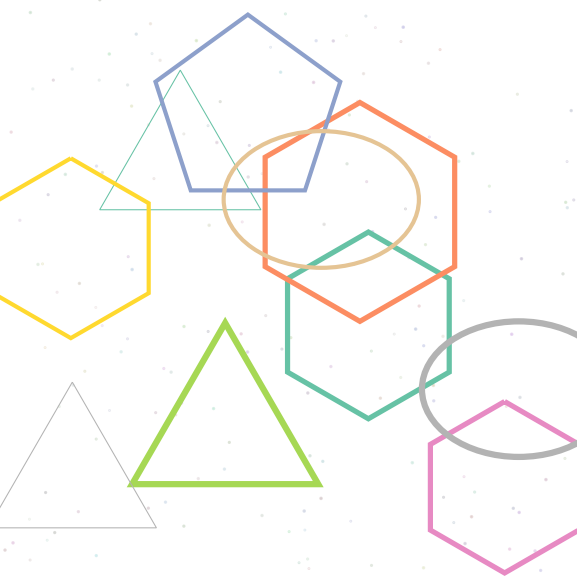[{"shape": "hexagon", "thickness": 2.5, "radius": 0.81, "center": [0.638, 0.436]}, {"shape": "triangle", "thickness": 0.5, "radius": 0.81, "center": [0.312, 0.717]}, {"shape": "hexagon", "thickness": 2.5, "radius": 0.95, "center": [0.623, 0.632]}, {"shape": "pentagon", "thickness": 2, "radius": 0.84, "center": [0.429, 0.806]}, {"shape": "hexagon", "thickness": 2.5, "radius": 0.74, "center": [0.874, 0.155]}, {"shape": "triangle", "thickness": 3, "radius": 0.93, "center": [0.39, 0.254]}, {"shape": "hexagon", "thickness": 2, "radius": 0.78, "center": [0.123, 0.569]}, {"shape": "oval", "thickness": 2, "radius": 0.85, "center": [0.556, 0.654]}, {"shape": "oval", "thickness": 3, "radius": 0.84, "center": [0.898, 0.325]}, {"shape": "triangle", "thickness": 0.5, "radius": 0.84, "center": [0.125, 0.169]}]